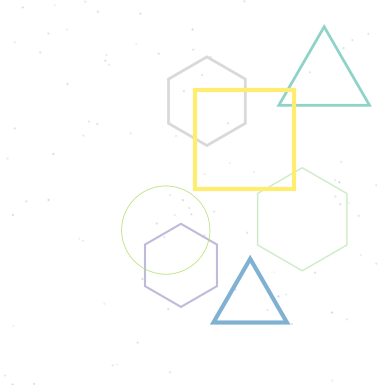[{"shape": "triangle", "thickness": 2, "radius": 0.68, "center": [0.842, 0.794]}, {"shape": "hexagon", "thickness": 1.5, "radius": 0.54, "center": [0.47, 0.311]}, {"shape": "triangle", "thickness": 3, "radius": 0.55, "center": [0.65, 0.217]}, {"shape": "circle", "thickness": 0.5, "radius": 0.57, "center": [0.431, 0.402]}, {"shape": "hexagon", "thickness": 2, "radius": 0.58, "center": [0.537, 0.737]}, {"shape": "hexagon", "thickness": 1, "radius": 0.67, "center": [0.785, 0.431]}, {"shape": "square", "thickness": 3, "radius": 0.64, "center": [0.635, 0.637]}]